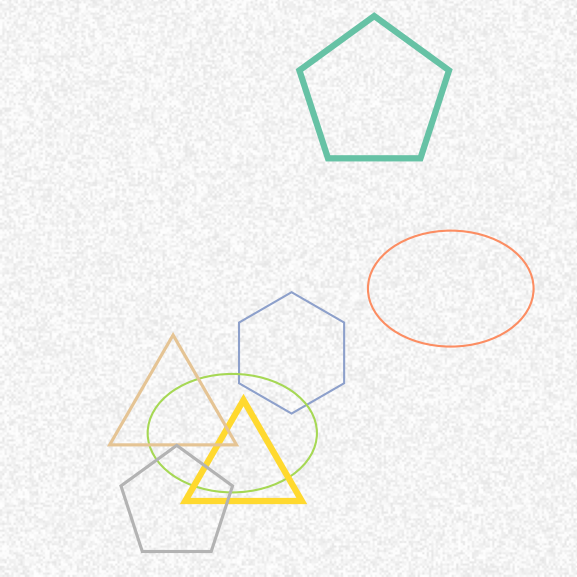[{"shape": "pentagon", "thickness": 3, "radius": 0.68, "center": [0.648, 0.835]}, {"shape": "oval", "thickness": 1, "radius": 0.72, "center": [0.781, 0.499]}, {"shape": "hexagon", "thickness": 1, "radius": 0.53, "center": [0.505, 0.388]}, {"shape": "oval", "thickness": 1, "radius": 0.73, "center": [0.402, 0.249]}, {"shape": "triangle", "thickness": 3, "radius": 0.58, "center": [0.422, 0.19]}, {"shape": "triangle", "thickness": 1.5, "radius": 0.63, "center": [0.3, 0.292]}, {"shape": "pentagon", "thickness": 1.5, "radius": 0.51, "center": [0.306, 0.126]}]